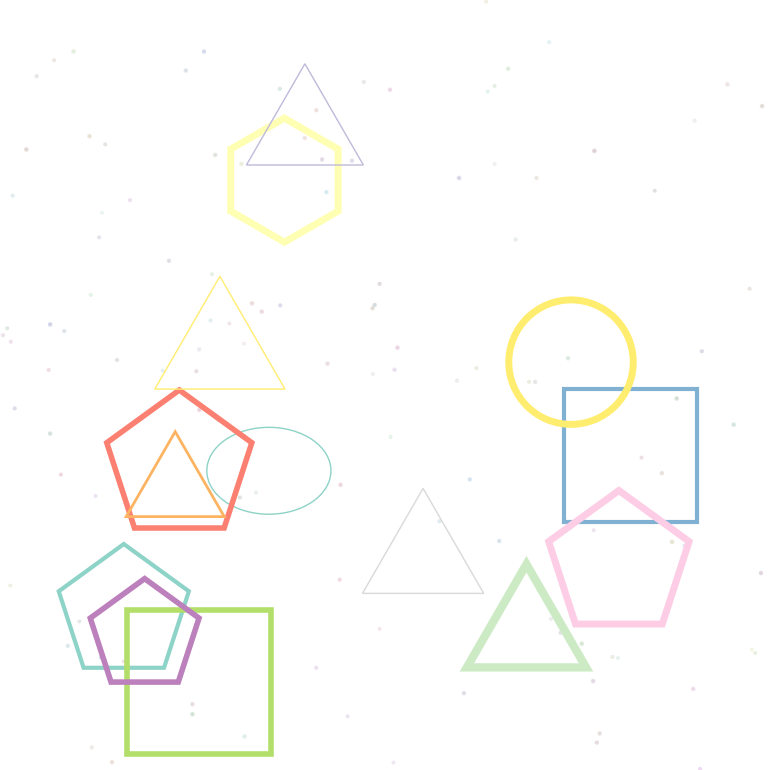[{"shape": "oval", "thickness": 0.5, "radius": 0.4, "center": [0.349, 0.389]}, {"shape": "pentagon", "thickness": 1.5, "radius": 0.44, "center": [0.161, 0.205]}, {"shape": "hexagon", "thickness": 2.5, "radius": 0.4, "center": [0.369, 0.766]}, {"shape": "triangle", "thickness": 0.5, "radius": 0.44, "center": [0.396, 0.83]}, {"shape": "pentagon", "thickness": 2, "radius": 0.5, "center": [0.233, 0.394]}, {"shape": "square", "thickness": 1.5, "radius": 0.43, "center": [0.819, 0.408]}, {"shape": "triangle", "thickness": 1, "radius": 0.37, "center": [0.228, 0.366]}, {"shape": "square", "thickness": 2, "radius": 0.47, "center": [0.258, 0.114]}, {"shape": "pentagon", "thickness": 2.5, "radius": 0.48, "center": [0.804, 0.267]}, {"shape": "triangle", "thickness": 0.5, "radius": 0.45, "center": [0.549, 0.275]}, {"shape": "pentagon", "thickness": 2, "radius": 0.37, "center": [0.188, 0.174]}, {"shape": "triangle", "thickness": 3, "radius": 0.45, "center": [0.684, 0.178]}, {"shape": "circle", "thickness": 2.5, "radius": 0.4, "center": [0.742, 0.53]}, {"shape": "triangle", "thickness": 0.5, "radius": 0.49, "center": [0.286, 0.543]}]